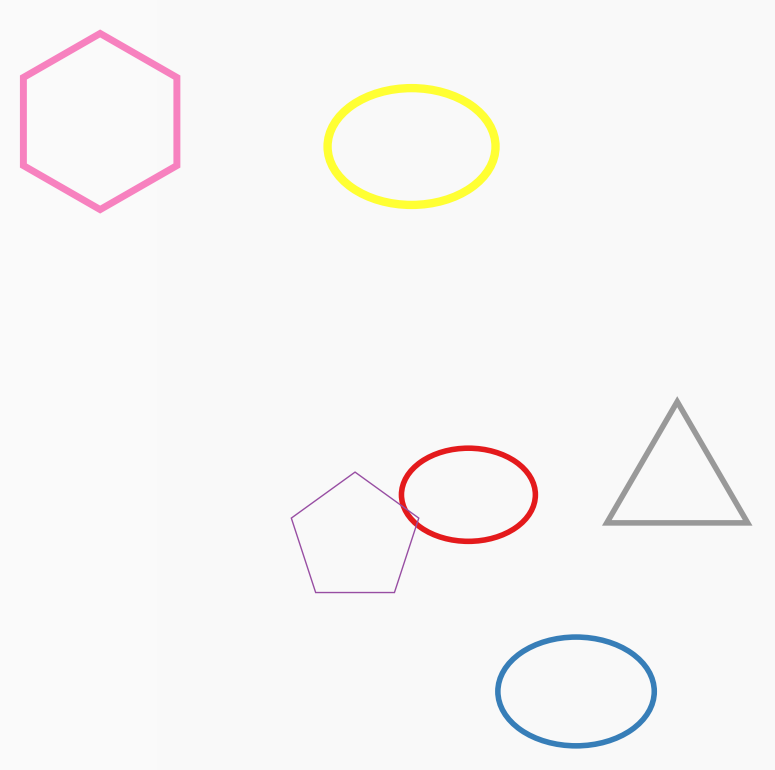[{"shape": "oval", "thickness": 2, "radius": 0.43, "center": [0.604, 0.357]}, {"shape": "oval", "thickness": 2, "radius": 0.5, "center": [0.743, 0.102]}, {"shape": "pentagon", "thickness": 0.5, "radius": 0.43, "center": [0.458, 0.3]}, {"shape": "oval", "thickness": 3, "radius": 0.54, "center": [0.531, 0.81]}, {"shape": "hexagon", "thickness": 2.5, "radius": 0.57, "center": [0.129, 0.842]}, {"shape": "triangle", "thickness": 2, "radius": 0.52, "center": [0.874, 0.373]}]